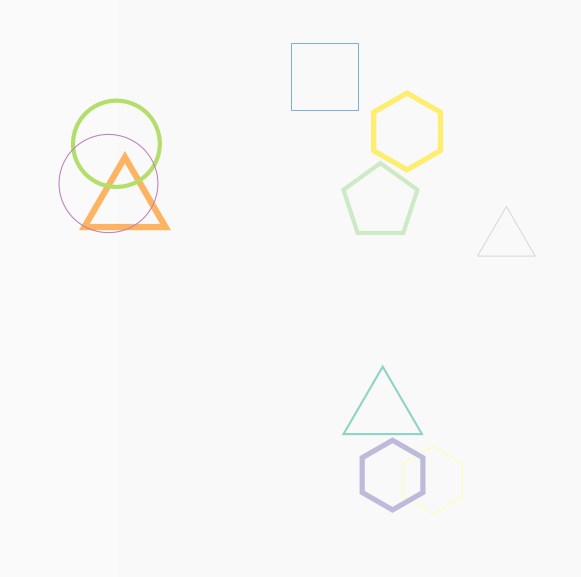[{"shape": "triangle", "thickness": 1, "radius": 0.39, "center": [0.658, 0.286]}, {"shape": "hexagon", "thickness": 0.5, "radius": 0.29, "center": [0.745, 0.168]}, {"shape": "hexagon", "thickness": 2.5, "radius": 0.3, "center": [0.675, 0.176]}, {"shape": "square", "thickness": 0.5, "radius": 0.29, "center": [0.558, 0.867]}, {"shape": "triangle", "thickness": 3, "radius": 0.4, "center": [0.215, 0.646]}, {"shape": "circle", "thickness": 2, "radius": 0.37, "center": [0.2, 0.75]}, {"shape": "triangle", "thickness": 0.5, "radius": 0.29, "center": [0.871, 0.584]}, {"shape": "circle", "thickness": 0.5, "radius": 0.43, "center": [0.187, 0.681]}, {"shape": "pentagon", "thickness": 2, "radius": 0.33, "center": [0.655, 0.65]}, {"shape": "hexagon", "thickness": 2.5, "radius": 0.33, "center": [0.7, 0.772]}]